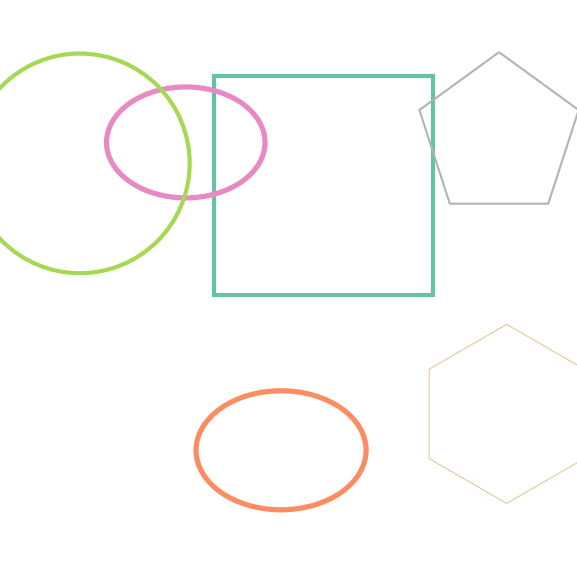[{"shape": "square", "thickness": 2, "radius": 0.95, "center": [0.56, 0.678]}, {"shape": "oval", "thickness": 2.5, "radius": 0.74, "center": [0.487, 0.219]}, {"shape": "oval", "thickness": 2.5, "radius": 0.69, "center": [0.322, 0.753]}, {"shape": "circle", "thickness": 2, "radius": 0.95, "center": [0.138, 0.716]}, {"shape": "hexagon", "thickness": 0.5, "radius": 0.78, "center": [0.877, 0.282]}, {"shape": "pentagon", "thickness": 1, "radius": 0.73, "center": [0.864, 0.764]}]